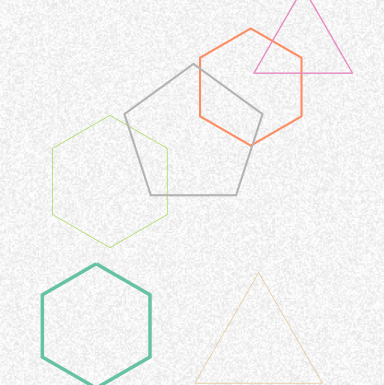[{"shape": "hexagon", "thickness": 2.5, "radius": 0.81, "center": [0.25, 0.153]}, {"shape": "hexagon", "thickness": 1.5, "radius": 0.76, "center": [0.651, 0.774]}, {"shape": "triangle", "thickness": 1, "radius": 0.74, "center": [0.788, 0.884]}, {"shape": "hexagon", "thickness": 0.5, "radius": 0.86, "center": [0.285, 0.529]}, {"shape": "triangle", "thickness": 0.5, "radius": 0.96, "center": [0.672, 0.1]}, {"shape": "pentagon", "thickness": 1.5, "radius": 0.94, "center": [0.502, 0.645]}]